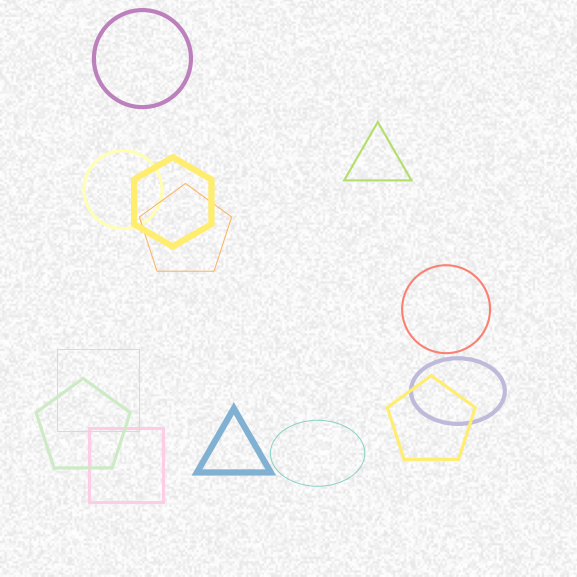[{"shape": "oval", "thickness": 0.5, "radius": 0.41, "center": [0.55, 0.214]}, {"shape": "circle", "thickness": 1.5, "radius": 0.34, "center": [0.213, 0.671]}, {"shape": "oval", "thickness": 2, "radius": 0.41, "center": [0.793, 0.322]}, {"shape": "circle", "thickness": 1, "radius": 0.38, "center": [0.772, 0.464]}, {"shape": "triangle", "thickness": 3, "radius": 0.37, "center": [0.405, 0.218]}, {"shape": "pentagon", "thickness": 0.5, "radius": 0.42, "center": [0.321, 0.597]}, {"shape": "triangle", "thickness": 1, "radius": 0.34, "center": [0.654, 0.72]}, {"shape": "square", "thickness": 1.5, "radius": 0.32, "center": [0.218, 0.195]}, {"shape": "square", "thickness": 0.5, "radius": 0.36, "center": [0.169, 0.324]}, {"shape": "circle", "thickness": 2, "radius": 0.42, "center": [0.247, 0.898]}, {"shape": "pentagon", "thickness": 1.5, "radius": 0.43, "center": [0.144, 0.258]}, {"shape": "pentagon", "thickness": 1.5, "radius": 0.4, "center": [0.747, 0.269]}, {"shape": "hexagon", "thickness": 3, "radius": 0.39, "center": [0.299, 0.65]}]